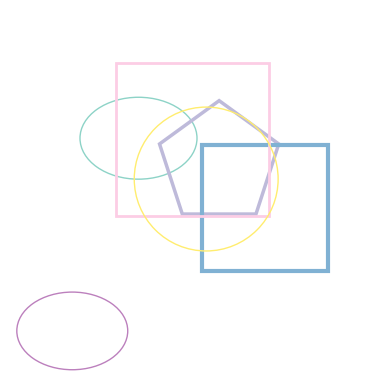[{"shape": "oval", "thickness": 1, "radius": 0.76, "center": [0.36, 0.641]}, {"shape": "pentagon", "thickness": 2.5, "radius": 0.81, "center": [0.569, 0.576]}, {"shape": "square", "thickness": 3, "radius": 0.82, "center": [0.687, 0.459]}, {"shape": "square", "thickness": 2, "radius": 0.99, "center": [0.501, 0.638]}, {"shape": "oval", "thickness": 1, "radius": 0.72, "center": [0.188, 0.141]}, {"shape": "circle", "thickness": 1, "radius": 0.93, "center": [0.536, 0.535]}]